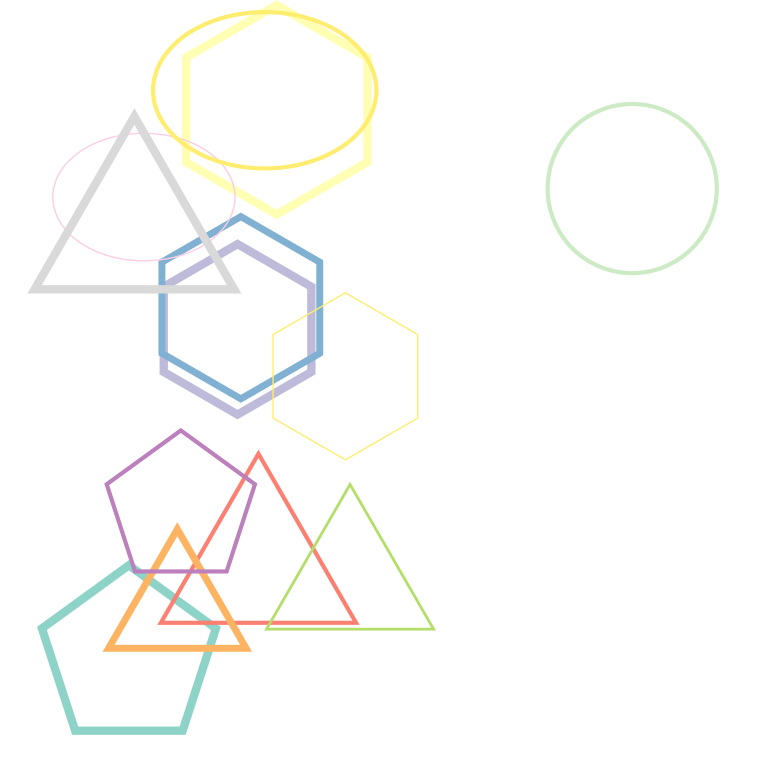[{"shape": "pentagon", "thickness": 3, "radius": 0.59, "center": [0.167, 0.147]}, {"shape": "hexagon", "thickness": 3, "radius": 0.68, "center": [0.359, 0.857]}, {"shape": "hexagon", "thickness": 3, "radius": 0.55, "center": [0.309, 0.572]}, {"shape": "triangle", "thickness": 1.5, "radius": 0.73, "center": [0.336, 0.264]}, {"shape": "hexagon", "thickness": 2.5, "radius": 0.59, "center": [0.313, 0.6]}, {"shape": "triangle", "thickness": 2.5, "radius": 0.52, "center": [0.23, 0.21]}, {"shape": "triangle", "thickness": 1, "radius": 0.63, "center": [0.455, 0.246]}, {"shape": "oval", "thickness": 0.5, "radius": 0.59, "center": [0.187, 0.744]}, {"shape": "triangle", "thickness": 3, "radius": 0.75, "center": [0.175, 0.699]}, {"shape": "pentagon", "thickness": 1.5, "radius": 0.51, "center": [0.235, 0.34]}, {"shape": "circle", "thickness": 1.5, "radius": 0.55, "center": [0.821, 0.755]}, {"shape": "hexagon", "thickness": 0.5, "radius": 0.54, "center": [0.449, 0.511]}, {"shape": "oval", "thickness": 1.5, "radius": 0.73, "center": [0.344, 0.883]}]